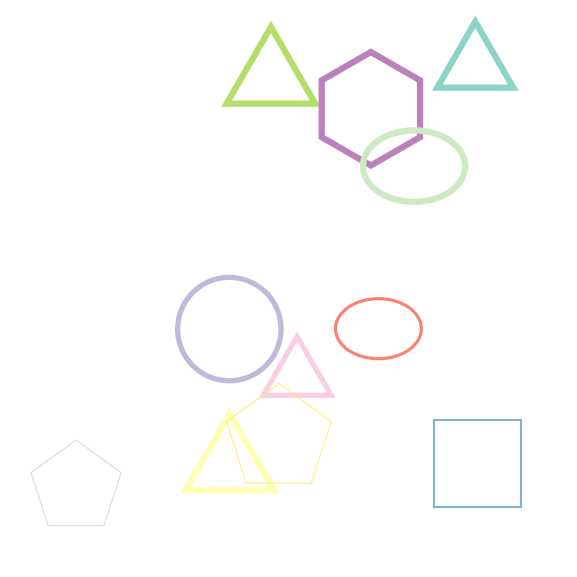[{"shape": "triangle", "thickness": 3, "radius": 0.38, "center": [0.823, 0.885]}, {"shape": "triangle", "thickness": 3, "radius": 0.44, "center": [0.398, 0.195]}, {"shape": "circle", "thickness": 2.5, "radius": 0.45, "center": [0.397, 0.429]}, {"shape": "oval", "thickness": 1.5, "radius": 0.37, "center": [0.655, 0.43]}, {"shape": "square", "thickness": 1, "radius": 0.38, "center": [0.827, 0.197]}, {"shape": "triangle", "thickness": 3, "radius": 0.44, "center": [0.469, 0.864]}, {"shape": "triangle", "thickness": 2.5, "radius": 0.34, "center": [0.515, 0.349]}, {"shape": "pentagon", "thickness": 0.5, "radius": 0.41, "center": [0.132, 0.155]}, {"shape": "hexagon", "thickness": 3, "radius": 0.49, "center": [0.642, 0.811]}, {"shape": "oval", "thickness": 3, "radius": 0.44, "center": [0.717, 0.711]}, {"shape": "pentagon", "thickness": 0.5, "radius": 0.48, "center": [0.483, 0.239]}]